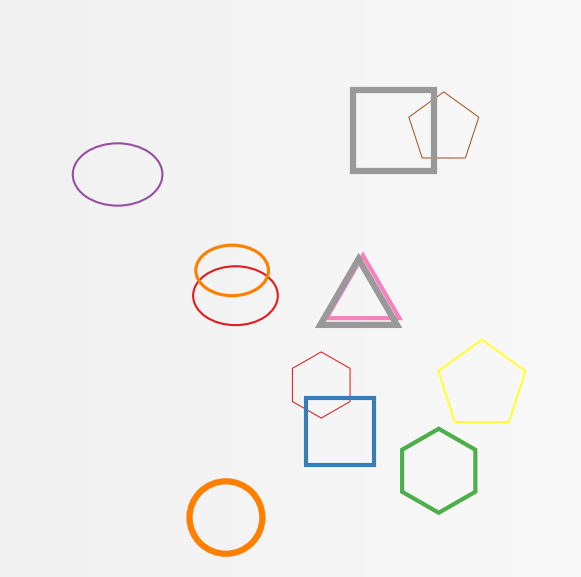[{"shape": "oval", "thickness": 1, "radius": 0.36, "center": [0.405, 0.487]}, {"shape": "hexagon", "thickness": 0.5, "radius": 0.29, "center": [0.553, 0.333]}, {"shape": "square", "thickness": 2, "radius": 0.29, "center": [0.585, 0.252]}, {"shape": "hexagon", "thickness": 2, "radius": 0.36, "center": [0.755, 0.184]}, {"shape": "oval", "thickness": 1, "radius": 0.39, "center": [0.202, 0.697]}, {"shape": "oval", "thickness": 1.5, "radius": 0.31, "center": [0.399, 0.531]}, {"shape": "circle", "thickness": 3, "radius": 0.31, "center": [0.389, 0.103]}, {"shape": "pentagon", "thickness": 1, "radius": 0.39, "center": [0.829, 0.332]}, {"shape": "pentagon", "thickness": 0.5, "radius": 0.32, "center": [0.764, 0.777]}, {"shape": "triangle", "thickness": 2, "radius": 0.36, "center": [0.624, 0.484]}, {"shape": "triangle", "thickness": 3, "radius": 0.38, "center": [0.617, 0.475]}, {"shape": "square", "thickness": 3, "radius": 0.35, "center": [0.677, 0.773]}]